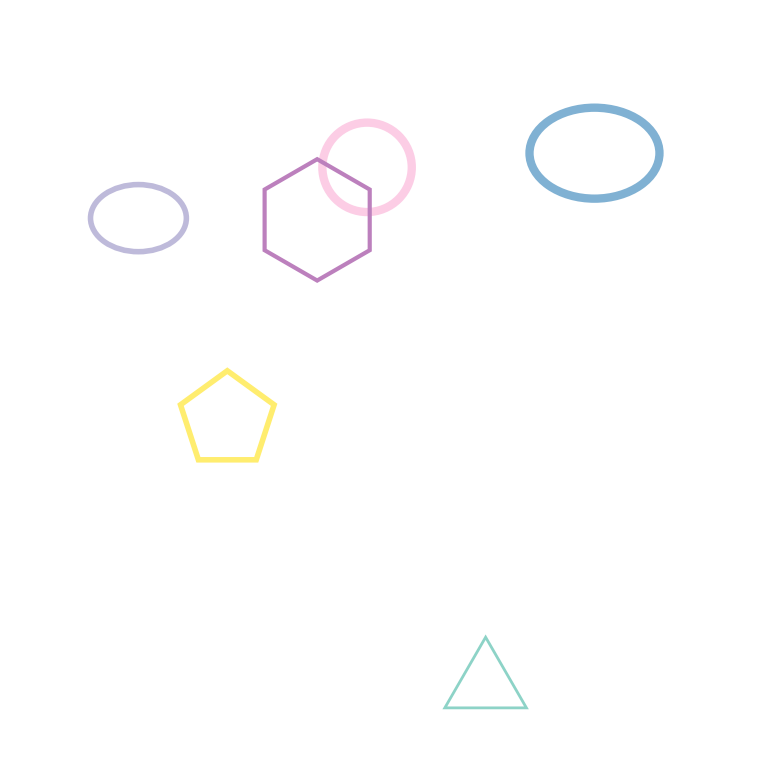[{"shape": "triangle", "thickness": 1, "radius": 0.31, "center": [0.631, 0.111]}, {"shape": "oval", "thickness": 2, "radius": 0.31, "center": [0.18, 0.717]}, {"shape": "oval", "thickness": 3, "radius": 0.42, "center": [0.772, 0.801]}, {"shape": "circle", "thickness": 3, "radius": 0.29, "center": [0.477, 0.783]}, {"shape": "hexagon", "thickness": 1.5, "radius": 0.39, "center": [0.412, 0.714]}, {"shape": "pentagon", "thickness": 2, "radius": 0.32, "center": [0.295, 0.455]}]